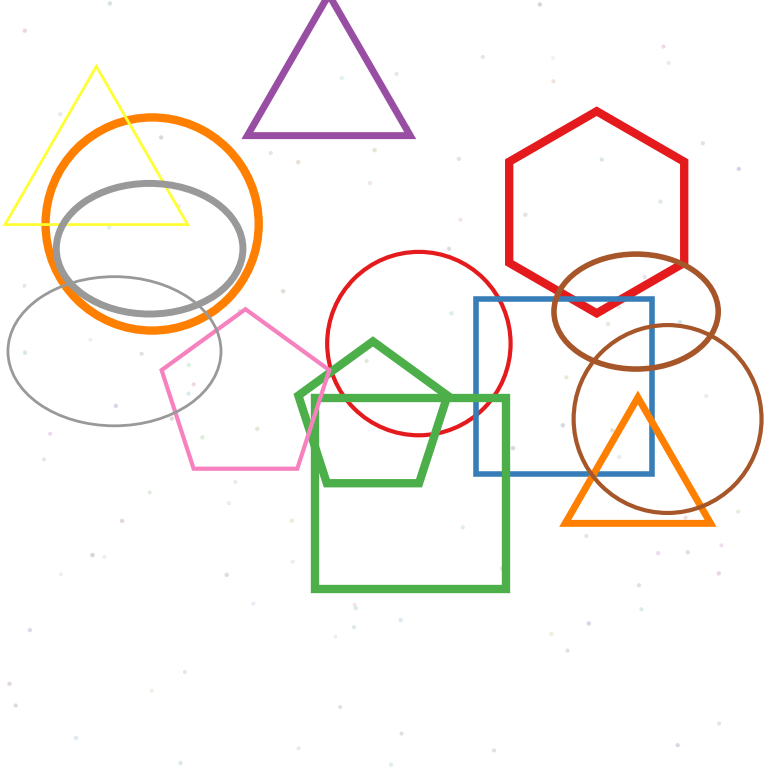[{"shape": "circle", "thickness": 1.5, "radius": 0.6, "center": [0.544, 0.554]}, {"shape": "hexagon", "thickness": 3, "radius": 0.66, "center": [0.775, 0.724]}, {"shape": "square", "thickness": 2, "radius": 0.57, "center": [0.732, 0.498]}, {"shape": "square", "thickness": 3, "radius": 0.62, "center": [0.533, 0.359]}, {"shape": "pentagon", "thickness": 3, "radius": 0.51, "center": [0.484, 0.455]}, {"shape": "triangle", "thickness": 2.5, "radius": 0.61, "center": [0.427, 0.885]}, {"shape": "circle", "thickness": 3, "radius": 0.69, "center": [0.198, 0.709]}, {"shape": "triangle", "thickness": 2.5, "radius": 0.54, "center": [0.828, 0.375]}, {"shape": "triangle", "thickness": 1, "radius": 0.68, "center": [0.125, 0.777]}, {"shape": "oval", "thickness": 2, "radius": 0.53, "center": [0.826, 0.595]}, {"shape": "circle", "thickness": 1.5, "radius": 0.61, "center": [0.867, 0.456]}, {"shape": "pentagon", "thickness": 1.5, "radius": 0.57, "center": [0.319, 0.484]}, {"shape": "oval", "thickness": 1, "radius": 0.69, "center": [0.149, 0.544]}, {"shape": "oval", "thickness": 2.5, "radius": 0.61, "center": [0.194, 0.677]}]